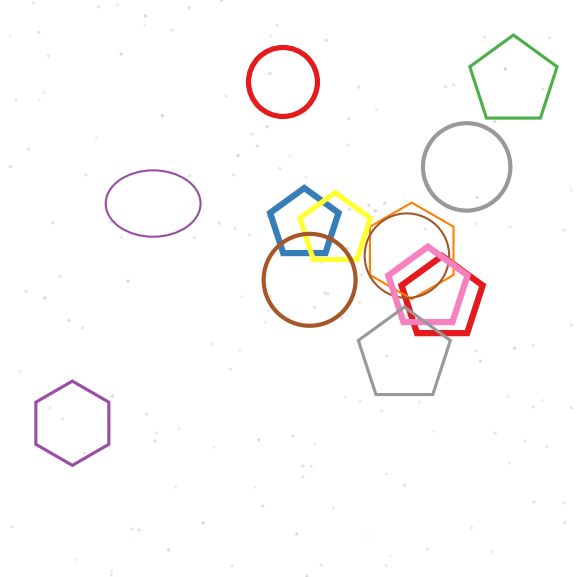[{"shape": "circle", "thickness": 2.5, "radius": 0.3, "center": [0.49, 0.857]}, {"shape": "pentagon", "thickness": 3, "radius": 0.37, "center": [0.766, 0.482]}, {"shape": "pentagon", "thickness": 3, "radius": 0.31, "center": [0.527, 0.611]}, {"shape": "pentagon", "thickness": 1.5, "radius": 0.4, "center": [0.889, 0.859]}, {"shape": "oval", "thickness": 1, "radius": 0.41, "center": [0.265, 0.647]}, {"shape": "hexagon", "thickness": 1.5, "radius": 0.36, "center": [0.125, 0.266]}, {"shape": "hexagon", "thickness": 1, "radius": 0.42, "center": [0.713, 0.565]}, {"shape": "pentagon", "thickness": 2.5, "radius": 0.32, "center": [0.58, 0.602]}, {"shape": "circle", "thickness": 2, "radius": 0.4, "center": [0.536, 0.515]}, {"shape": "circle", "thickness": 1, "radius": 0.37, "center": [0.705, 0.556]}, {"shape": "pentagon", "thickness": 3, "radius": 0.36, "center": [0.741, 0.5]}, {"shape": "circle", "thickness": 2, "radius": 0.38, "center": [0.808, 0.71]}, {"shape": "pentagon", "thickness": 1.5, "radius": 0.42, "center": [0.7, 0.384]}]